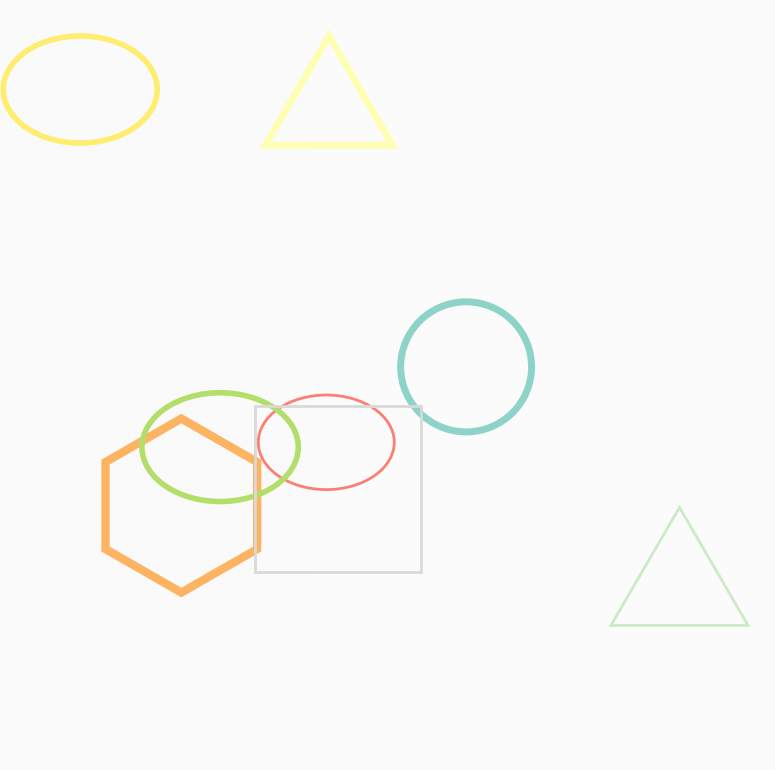[{"shape": "circle", "thickness": 2.5, "radius": 0.42, "center": [0.601, 0.524]}, {"shape": "triangle", "thickness": 2.5, "radius": 0.47, "center": [0.424, 0.859]}, {"shape": "oval", "thickness": 1, "radius": 0.44, "center": [0.421, 0.426]}, {"shape": "hexagon", "thickness": 3, "radius": 0.56, "center": [0.234, 0.343]}, {"shape": "oval", "thickness": 2, "radius": 0.5, "center": [0.284, 0.419]}, {"shape": "square", "thickness": 1, "radius": 0.54, "center": [0.436, 0.365]}, {"shape": "triangle", "thickness": 1, "radius": 0.51, "center": [0.877, 0.239]}, {"shape": "oval", "thickness": 2, "radius": 0.5, "center": [0.104, 0.884]}]